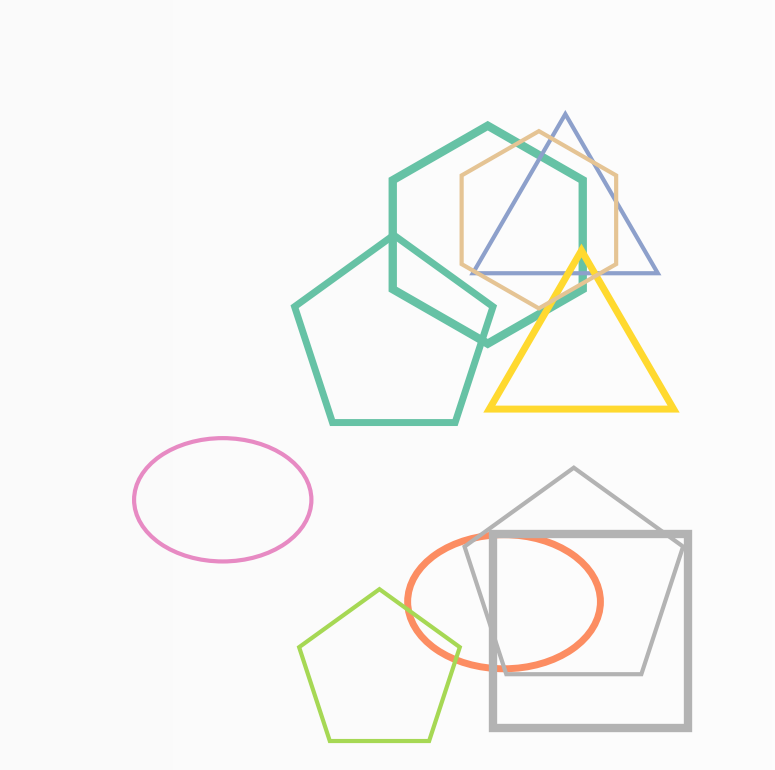[{"shape": "pentagon", "thickness": 2.5, "radius": 0.67, "center": [0.508, 0.56]}, {"shape": "hexagon", "thickness": 3, "radius": 0.71, "center": [0.629, 0.695]}, {"shape": "oval", "thickness": 2.5, "radius": 0.62, "center": [0.65, 0.219]}, {"shape": "triangle", "thickness": 1.5, "radius": 0.69, "center": [0.729, 0.714]}, {"shape": "oval", "thickness": 1.5, "radius": 0.57, "center": [0.287, 0.351]}, {"shape": "pentagon", "thickness": 1.5, "radius": 0.54, "center": [0.49, 0.126]}, {"shape": "triangle", "thickness": 2.5, "radius": 0.69, "center": [0.75, 0.537]}, {"shape": "hexagon", "thickness": 1.5, "radius": 0.58, "center": [0.695, 0.715]}, {"shape": "pentagon", "thickness": 1.5, "radius": 0.74, "center": [0.74, 0.244]}, {"shape": "square", "thickness": 3, "radius": 0.63, "center": [0.762, 0.18]}]